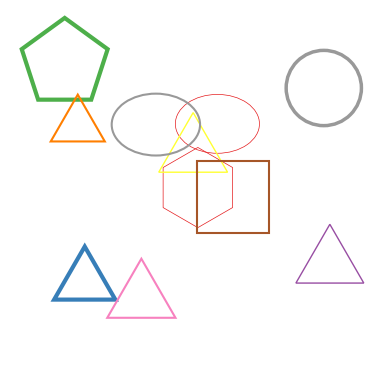[{"shape": "oval", "thickness": 0.5, "radius": 0.55, "center": [0.565, 0.678]}, {"shape": "hexagon", "thickness": 0.5, "radius": 0.52, "center": [0.514, 0.513]}, {"shape": "triangle", "thickness": 3, "radius": 0.46, "center": [0.22, 0.268]}, {"shape": "pentagon", "thickness": 3, "radius": 0.59, "center": [0.168, 0.836]}, {"shape": "triangle", "thickness": 1, "radius": 0.51, "center": [0.857, 0.316]}, {"shape": "triangle", "thickness": 1.5, "radius": 0.41, "center": [0.202, 0.673]}, {"shape": "triangle", "thickness": 1, "radius": 0.52, "center": [0.502, 0.604]}, {"shape": "square", "thickness": 1.5, "radius": 0.47, "center": [0.605, 0.488]}, {"shape": "triangle", "thickness": 1.5, "radius": 0.51, "center": [0.367, 0.226]}, {"shape": "oval", "thickness": 1.5, "radius": 0.57, "center": [0.405, 0.676]}, {"shape": "circle", "thickness": 2.5, "radius": 0.49, "center": [0.841, 0.771]}]